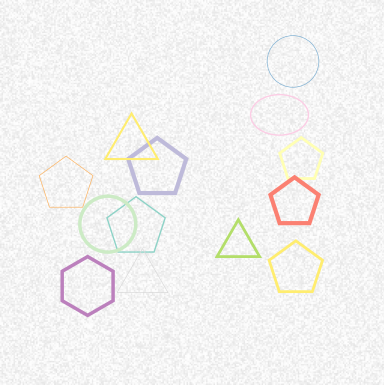[{"shape": "pentagon", "thickness": 1, "radius": 0.4, "center": [0.353, 0.41]}, {"shape": "pentagon", "thickness": 2, "radius": 0.29, "center": [0.782, 0.584]}, {"shape": "pentagon", "thickness": 3, "radius": 0.4, "center": [0.408, 0.563]}, {"shape": "pentagon", "thickness": 3, "radius": 0.33, "center": [0.765, 0.474]}, {"shape": "circle", "thickness": 0.5, "radius": 0.34, "center": [0.761, 0.84]}, {"shape": "pentagon", "thickness": 0.5, "radius": 0.37, "center": [0.172, 0.521]}, {"shape": "triangle", "thickness": 2, "radius": 0.32, "center": [0.619, 0.365]}, {"shape": "oval", "thickness": 1, "radius": 0.38, "center": [0.726, 0.702]}, {"shape": "triangle", "thickness": 0.5, "radius": 0.38, "center": [0.37, 0.278]}, {"shape": "hexagon", "thickness": 2.5, "radius": 0.38, "center": [0.228, 0.257]}, {"shape": "circle", "thickness": 2.5, "radius": 0.36, "center": [0.28, 0.418]}, {"shape": "triangle", "thickness": 1.5, "radius": 0.39, "center": [0.342, 0.626]}, {"shape": "pentagon", "thickness": 2, "radius": 0.36, "center": [0.768, 0.301]}]